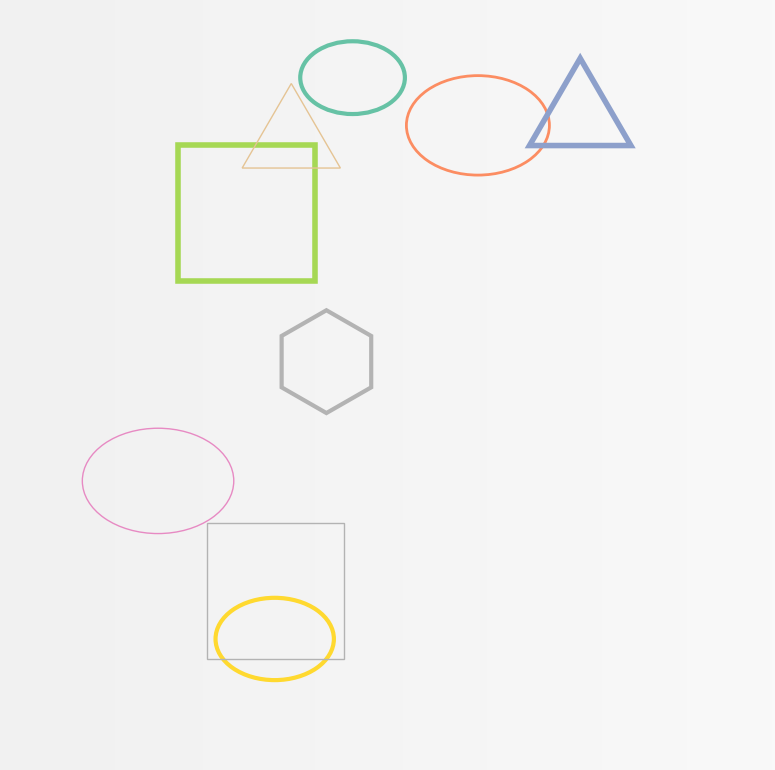[{"shape": "oval", "thickness": 1.5, "radius": 0.34, "center": [0.455, 0.899]}, {"shape": "oval", "thickness": 1, "radius": 0.46, "center": [0.617, 0.837]}, {"shape": "triangle", "thickness": 2, "radius": 0.38, "center": [0.749, 0.849]}, {"shape": "oval", "thickness": 0.5, "radius": 0.49, "center": [0.204, 0.375]}, {"shape": "square", "thickness": 2, "radius": 0.44, "center": [0.318, 0.723]}, {"shape": "oval", "thickness": 1.5, "radius": 0.38, "center": [0.354, 0.17]}, {"shape": "triangle", "thickness": 0.5, "radius": 0.37, "center": [0.376, 0.818]}, {"shape": "square", "thickness": 0.5, "radius": 0.44, "center": [0.356, 0.233]}, {"shape": "hexagon", "thickness": 1.5, "radius": 0.33, "center": [0.421, 0.53]}]